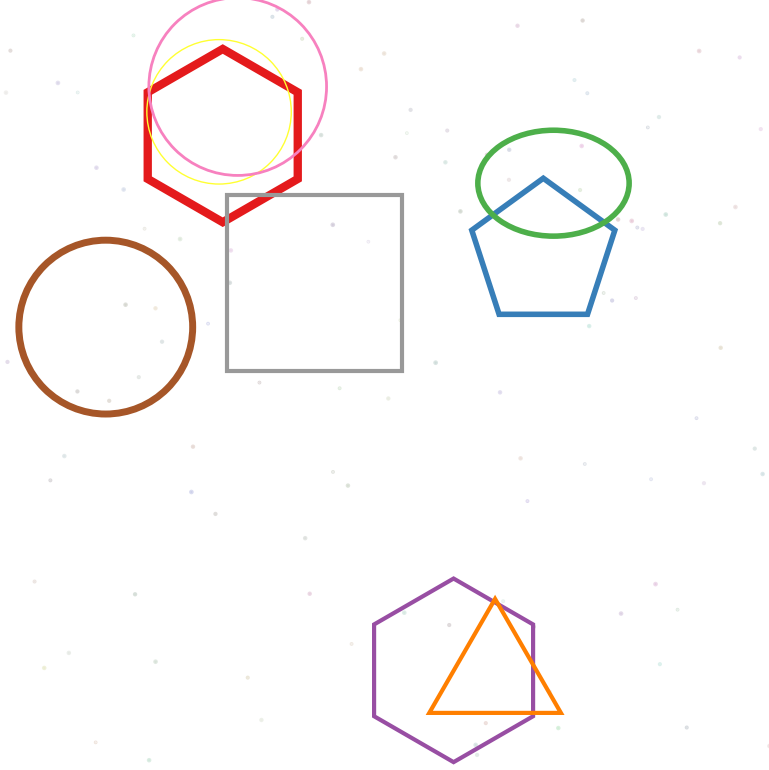[{"shape": "hexagon", "thickness": 3, "radius": 0.56, "center": [0.289, 0.824]}, {"shape": "pentagon", "thickness": 2, "radius": 0.49, "center": [0.706, 0.671]}, {"shape": "oval", "thickness": 2, "radius": 0.49, "center": [0.719, 0.762]}, {"shape": "hexagon", "thickness": 1.5, "radius": 0.6, "center": [0.589, 0.129]}, {"shape": "triangle", "thickness": 1.5, "radius": 0.49, "center": [0.643, 0.124]}, {"shape": "circle", "thickness": 0.5, "radius": 0.47, "center": [0.284, 0.855]}, {"shape": "circle", "thickness": 2.5, "radius": 0.56, "center": [0.137, 0.575]}, {"shape": "circle", "thickness": 1, "radius": 0.58, "center": [0.309, 0.888]}, {"shape": "square", "thickness": 1.5, "radius": 0.57, "center": [0.408, 0.633]}]